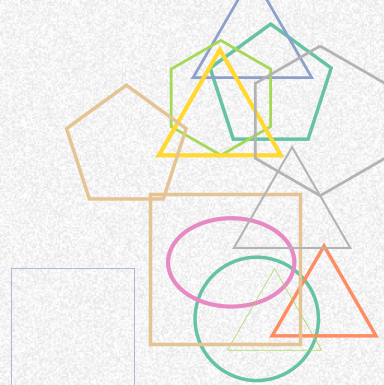[{"shape": "pentagon", "thickness": 2.5, "radius": 0.83, "center": [0.703, 0.772]}, {"shape": "circle", "thickness": 2.5, "radius": 0.8, "center": [0.667, 0.172]}, {"shape": "triangle", "thickness": 2.5, "radius": 0.78, "center": [0.842, 0.206]}, {"shape": "square", "thickness": 0.5, "radius": 0.8, "center": [0.188, 0.145]}, {"shape": "triangle", "thickness": 2, "radius": 0.89, "center": [0.656, 0.887]}, {"shape": "oval", "thickness": 3, "radius": 0.82, "center": [0.601, 0.318]}, {"shape": "triangle", "thickness": 0.5, "radius": 0.71, "center": [0.713, 0.161]}, {"shape": "hexagon", "thickness": 2, "radius": 0.75, "center": [0.574, 0.746]}, {"shape": "triangle", "thickness": 3, "radius": 0.91, "center": [0.571, 0.688]}, {"shape": "square", "thickness": 2.5, "radius": 0.97, "center": [0.584, 0.301]}, {"shape": "pentagon", "thickness": 2.5, "radius": 0.82, "center": [0.328, 0.615]}, {"shape": "hexagon", "thickness": 2, "radius": 0.97, "center": [0.832, 0.686]}, {"shape": "triangle", "thickness": 1.5, "radius": 0.87, "center": [0.759, 0.443]}]